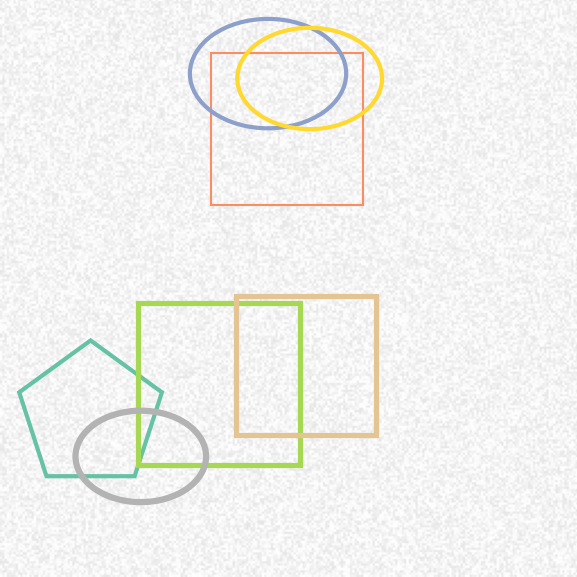[{"shape": "pentagon", "thickness": 2, "radius": 0.65, "center": [0.157, 0.28]}, {"shape": "square", "thickness": 1, "radius": 0.66, "center": [0.497, 0.776]}, {"shape": "oval", "thickness": 2, "radius": 0.68, "center": [0.464, 0.872]}, {"shape": "square", "thickness": 2.5, "radius": 0.7, "center": [0.38, 0.334]}, {"shape": "oval", "thickness": 2, "radius": 0.63, "center": [0.536, 0.863]}, {"shape": "square", "thickness": 2.5, "radius": 0.6, "center": [0.53, 0.366]}, {"shape": "oval", "thickness": 3, "radius": 0.57, "center": [0.244, 0.209]}]